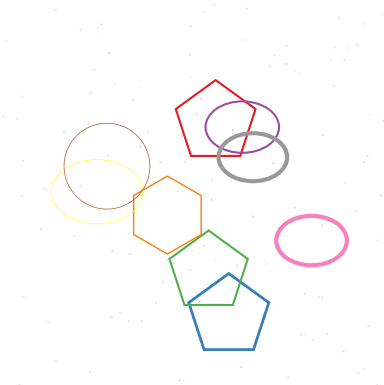[{"shape": "pentagon", "thickness": 1.5, "radius": 0.54, "center": [0.56, 0.683]}, {"shape": "pentagon", "thickness": 2, "radius": 0.55, "center": [0.594, 0.18]}, {"shape": "pentagon", "thickness": 1.5, "radius": 0.53, "center": [0.542, 0.294]}, {"shape": "oval", "thickness": 1.5, "radius": 0.48, "center": [0.629, 0.67]}, {"shape": "hexagon", "thickness": 1, "radius": 0.51, "center": [0.435, 0.441]}, {"shape": "oval", "thickness": 0.5, "radius": 0.6, "center": [0.252, 0.502]}, {"shape": "circle", "thickness": 0.5, "radius": 0.56, "center": [0.278, 0.568]}, {"shape": "oval", "thickness": 3, "radius": 0.46, "center": [0.809, 0.375]}, {"shape": "oval", "thickness": 3, "radius": 0.45, "center": [0.657, 0.592]}]